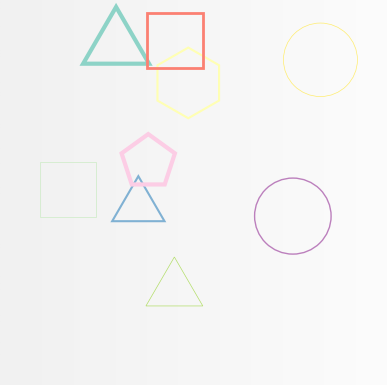[{"shape": "triangle", "thickness": 3, "radius": 0.49, "center": [0.3, 0.884]}, {"shape": "hexagon", "thickness": 1.5, "radius": 0.46, "center": [0.486, 0.785]}, {"shape": "square", "thickness": 2, "radius": 0.36, "center": [0.452, 0.894]}, {"shape": "triangle", "thickness": 1.5, "radius": 0.39, "center": [0.357, 0.464]}, {"shape": "triangle", "thickness": 0.5, "radius": 0.42, "center": [0.45, 0.248]}, {"shape": "pentagon", "thickness": 3, "radius": 0.36, "center": [0.383, 0.579]}, {"shape": "circle", "thickness": 1, "radius": 0.49, "center": [0.756, 0.439]}, {"shape": "square", "thickness": 0.5, "radius": 0.36, "center": [0.176, 0.508]}, {"shape": "circle", "thickness": 0.5, "radius": 0.48, "center": [0.827, 0.845]}]